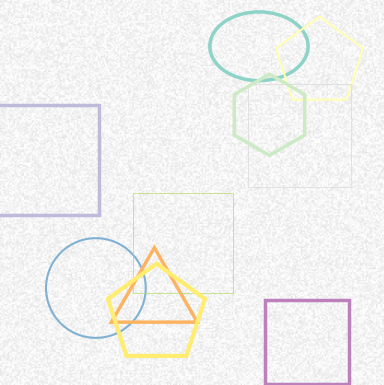[{"shape": "oval", "thickness": 2.5, "radius": 0.64, "center": [0.673, 0.88]}, {"shape": "pentagon", "thickness": 1.5, "radius": 0.6, "center": [0.83, 0.838]}, {"shape": "square", "thickness": 2.5, "radius": 0.71, "center": [0.114, 0.585]}, {"shape": "circle", "thickness": 1.5, "radius": 0.65, "center": [0.249, 0.252]}, {"shape": "triangle", "thickness": 2.5, "radius": 0.64, "center": [0.401, 0.228]}, {"shape": "square", "thickness": 0.5, "radius": 0.65, "center": [0.474, 0.37]}, {"shape": "square", "thickness": 0.5, "radius": 0.67, "center": [0.778, 0.647]}, {"shape": "square", "thickness": 2.5, "radius": 0.54, "center": [0.798, 0.111]}, {"shape": "hexagon", "thickness": 2.5, "radius": 0.53, "center": [0.7, 0.702]}, {"shape": "pentagon", "thickness": 3, "radius": 0.66, "center": [0.406, 0.183]}]